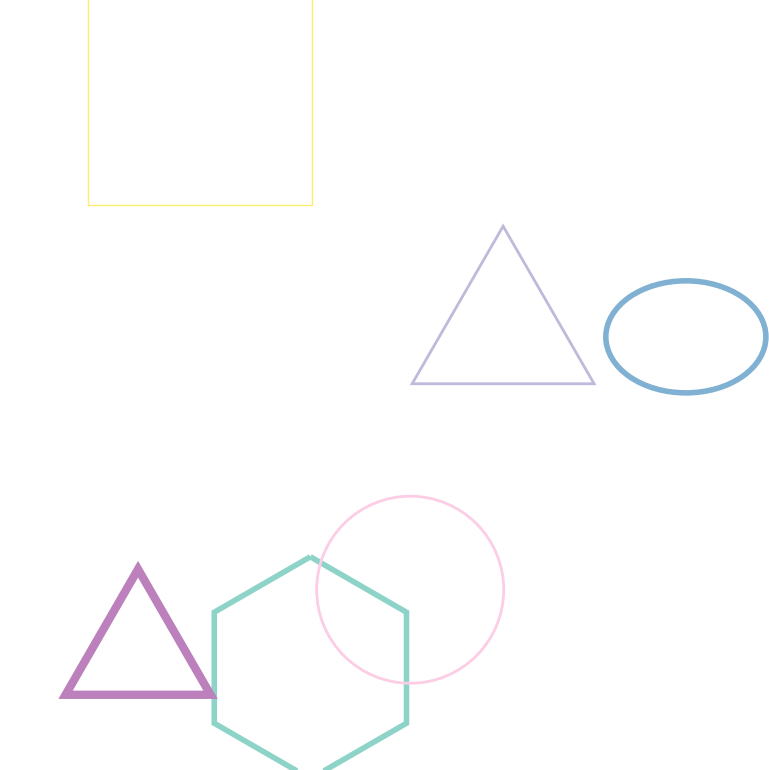[{"shape": "hexagon", "thickness": 2, "radius": 0.72, "center": [0.403, 0.133]}, {"shape": "triangle", "thickness": 1, "radius": 0.68, "center": [0.653, 0.57]}, {"shape": "oval", "thickness": 2, "radius": 0.52, "center": [0.891, 0.563]}, {"shape": "circle", "thickness": 1, "radius": 0.61, "center": [0.533, 0.234]}, {"shape": "triangle", "thickness": 3, "radius": 0.54, "center": [0.179, 0.152]}, {"shape": "square", "thickness": 0.5, "radius": 0.73, "center": [0.26, 0.879]}]